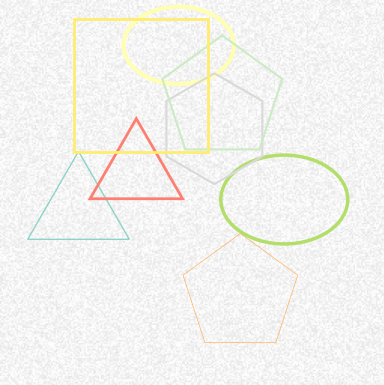[{"shape": "triangle", "thickness": 1, "radius": 0.76, "center": [0.204, 0.455]}, {"shape": "oval", "thickness": 3, "radius": 0.72, "center": [0.464, 0.882]}, {"shape": "triangle", "thickness": 2, "radius": 0.69, "center": [0.354, 0.553]}, {"shape": "pentagon", "thickness": 0.5, "radius": 0.78, "center": [0.624, 0.237]}, {"shape": "oval", "thickness": 2.5, "radius": 0.82, "center": [0.738, 0.482]}, {"shape": "hexagon", "thickness": 1.5, "radius": 0.72, "center": [0.557, 0.666]}, {"shape": "pentagon", "thickness": 1.5, "radius": 0.82, "center": [0.577, 0.744]}, {"shape": "square", "thickness": 2, "radius": 0.87, "center": [0.366, 0.778]}]